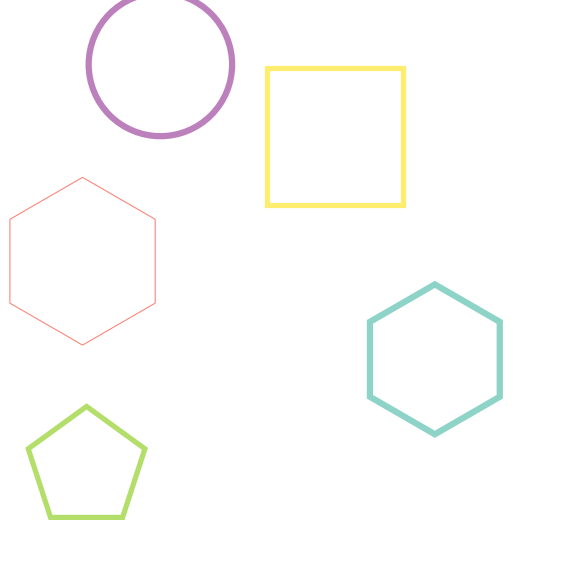[{"shape": "hexagon", "thickness": 3, "radius": 0.65, "center": [0.753, 0.377]}, {"shape": "hexagon", "thickness": 0.5, "radius": 0.73, "center": [0.143, 0.547]}, {"shape": "pentagon", "thickness": 2.5, "radius": 0.53, "center": [0.15, 0.189]}, {"shape": "circle", "thickness": 3, "radius": 0.62, "center": [0.278, 0.888]}, {"shape": "square", "thickness": 2.5, "radius": 0.59, "center": [0.58, 0.763]}]